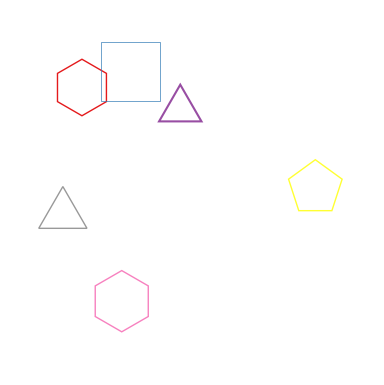[{"shape": "hexagon", "thickness": 1, "radius": 0.37, "center": [0.213, 0.773]}, {"shape": "square", "thickness": 0.5, "radius": 0.38, "center": [0.34, 0.813]}, {"shape": "triangle", "thickness": 1.5, "radius": 0.32, "center": [0.468, 0.716]}, {"shape": "pentagon", "thickness": 1, "radius": 0.37, "center": [0.819, 0.512]}, {"shape": "hexagon", "thickness": 1, "radius": 0.4, "center": [0.316, 0.218]}, {"shape": "triangle", "thickness": 1, "radius": 0.36, "center": [0.163, 0.443]}]